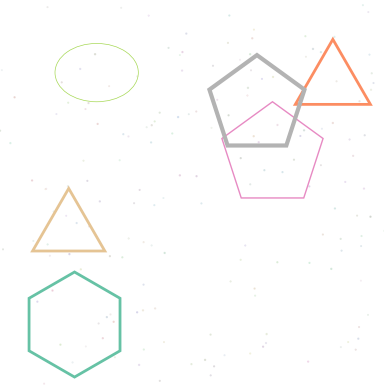[{"shape": "hexagon", "thickness": 2, "radius": 0.68, "center": [0.194, 0.157]}, {"shape": "triangle", "thickness": 2, "radius": 0.56, "center": [0.865, 0.785]}, {"shape": "pentagon", "thickness": 1, "radius": 0.69, "center": [0.708, 0.598]}, {"shape": "oval", "thickness": 0.5, "radius": 0.54, "center": [0.251, 0.811]}, {"shape": "triangle", "thickness": 2, "radius": 0.54, "center": [0.178, 0.402]}, {"shape": "pentagon", "thickness": 3, "radius": 0.65, "center": [0.667, 0.727]}]